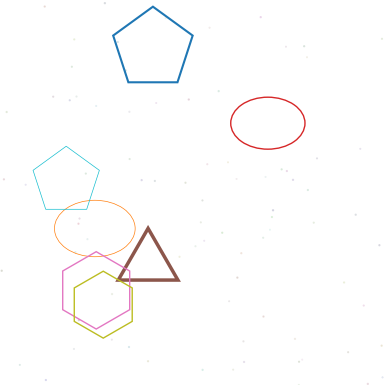[{"shape": "pentagon", "thickness": 1.5, "radius": 0.54, "center": [0.397, 0.874]}, {"shape": "oval", "thickness": 0.5, "radius": 0.52, "center": [0.246, 0.406]}, {"shape": "oval", "thickness": 1, "radius": 0.48, "center": [0.696, 0.68]}, {"shape": "triangle", "thickness": 2.5, "radius": 0.45, "center": [0.385, 0.317]}, {"shape": "hexagon", "thickness": 1, "radius": 0.5, "center": [0.25, 0.246]}, {"shape": "hexagon", "thickness": 1, "radius": 0.43, "center": [0.268, 0.209]}, {"shape": "pentagon", "thickness": 0.5, "radius": 0.45, "center": [0.172, 0.53]}]